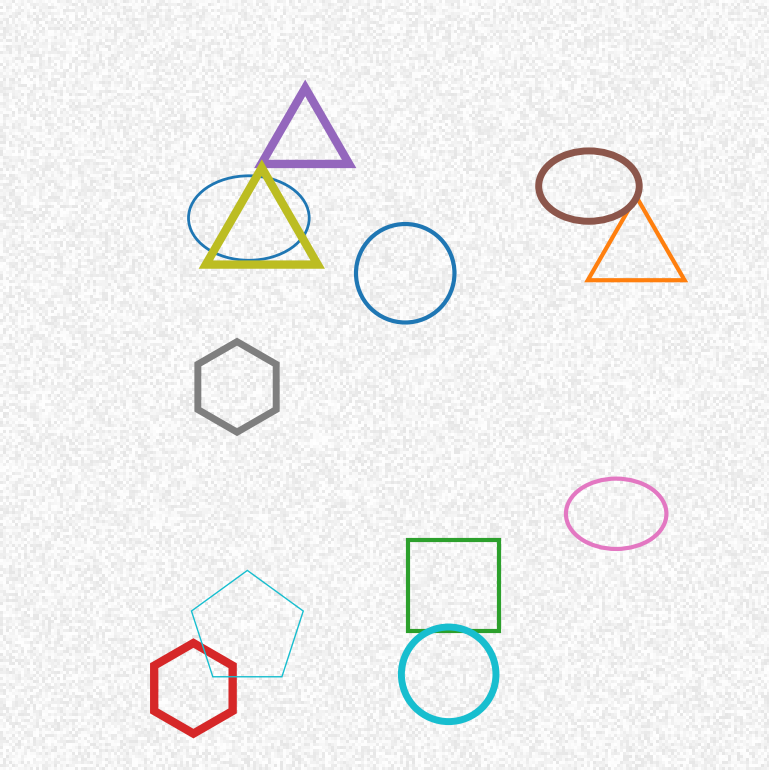[{"shape": "oval", "thickness": 1, "radius": 0.39, "center": [0.323, 0.717]}, {"shape": "circle", "thickness": 1.5, "radius": 0.32, "center": [0.526, 0.645]}, {"shape": "triangle", "thickness": 1.5, "radius": 0.36, "center": [0.826, 0.672]}, {"shape": "square", "thickness": 1.5, "radius": 0.3, "center": [0.589, 0.239]}, {"shape": "hexagon", "thickness": 3, "radius": 0.29, "center": [0.251, 0.106]}, {"shape": "triangle", "thickness": 3, "radius": 0.33, "center": [0.396, 0.82]}, {"shape": "oval", "thickness": 2.5, "radius": 0.33, "center": [0.765, 0.758]}, {"shape": "oval", "thickness": 1.5, "radius": 0.33, "center": [0.8, 0.333]}, {"shape": "hexagon", "thickness": 2.5, "radius": 0.29, "center": [0.308, 0.498]}, {"shape": "triangle", "thickness": 3, "radius": 0.42, "center": [0.34, 0.698]}, {"shape": "circle", "thickness": 2.5, "radius": 0.31, "center": [0.583, 0.124]}, {"shape": "pentagon", "thickness": 0.5, "radius": 0.38, "center": [0.321, 0.183]}]